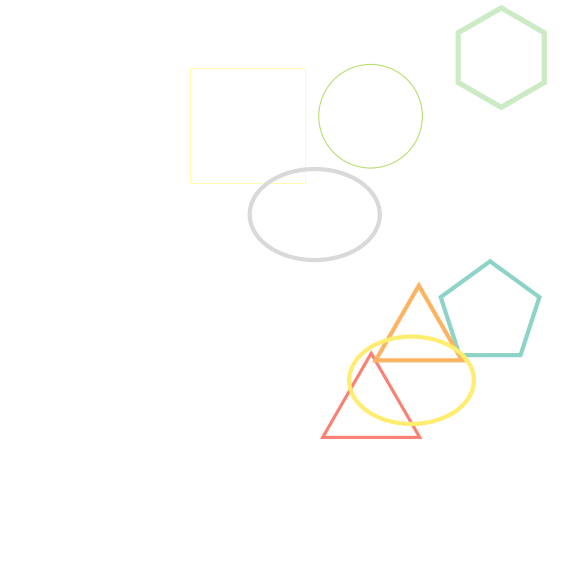[{"shape": "pentagon", "thickness": 2, "radius": 0.45, "center": [0.849, 0.457]}, {"shape": "square", "thickness": 0.5, "radius": 0.5, "center": [0.428, 0.782]}, {"shape": "triangle", "thickness": 1.5, "radius": 0.49, "center": [0.643, 0.29]}, {"shape": "triangle", "thickness": 2, "radius": 0.43, "center": [0.725, 0.418]}, {"shape": "circle", "thickness": 0.5, "radius": 0.45, "center": [0.642, 0.798]}, {"shape": "oval", "thickness": 2, "radius": 0.56, "center": [0.545, 0.628]}, {"shape": "hexagon", "thickness": 2.5, "radius": 0.43, "center": [0.868, 0.899]}, {"shape": "oval", "thickness": 2, "radius": 0.54, "center": [0.713, 0.341]}]